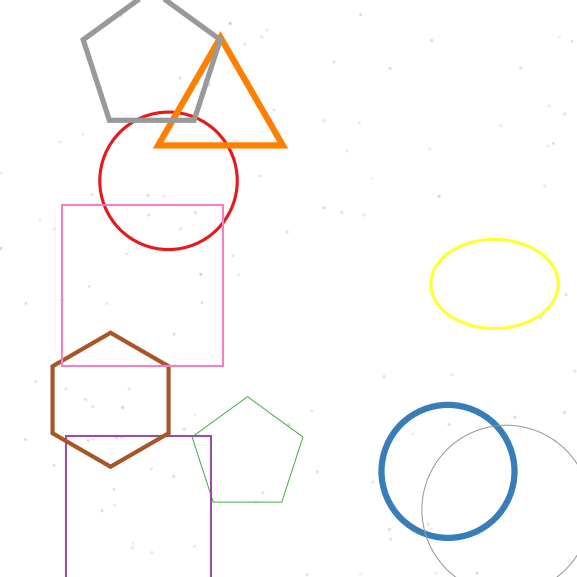[{"shape": "circle", "thickness": 1.5, "radius": 0.6, "center": [0.292, 0.686]}, {"shape": "circle", "thickness": 3, "radius": 0.58, "center": [0.776, 0.183]}, {"shape": "pentagon", "thickness": 0.5, "radius": 0.5, "center": [0.429, 0.211]}, {"shape": "square", "thickness": 1, "radius": 0.63, "center": [0.24, 0.119]}, {"shape": "triangle", "thickness": 3, "radius": 0.62, "center": [0.382, 0.81]}, {"shape": "oval", "thickness": 1.5, "radius": 0.55, "center": [0.856, 0.507]}, {"shape": "hexagon", "thickness": 2, "radius": 0.58, "center": [0.191, 0.307]}, {"shape": "square", "thickness": 1, "radius": 0.7, "center": [0.247, 0.505]}, {"shape": "pentagon", "thickness": 2.5, "radius": 0.62, "center": [0.263, 0.892]}, {"shape": "circle", "thickness": 0.5, "radius": 0.73, "center": [0.877, 0.117]}]